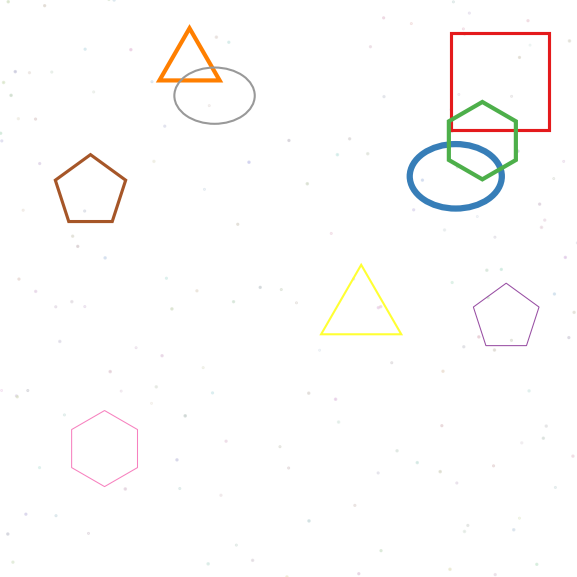[{"shape": "square", "thickness": 1.5, "radius": 0.42, "center": [0.866, 0.858]}, {"shape": "oval", "thickness": 3, "radius": 0.4, "center": [0.789, 0.694]}, {"shape": "hexagon", "thickness": 2, "radius": 0.33, "center": [0.835, 0.756]}, {"shape": "pentagon", "thickness": 0.5, "radius": 0.3, "center": [0.877, 0.449]}, {"shape": "triangle", "thickness": 2, "radius": 0.3, "center": [0.328, 0.89]}, {"shape": "triangle", "thickness": 1, "radius": 0.4, "center": [0.625, 0.46]}, {"shape": "pentagon", "thickness": 1.5, "radius": 0.32, "center": [0.157, 0.667]}, {"shape": "hexagon", "thickness": 0.5, "radius": 0.33, "center": [0.181, 0.222]}, {"shape": "oval", "thickness": 1, "radius": 0.35, "center": [0.372, 0.833]}]